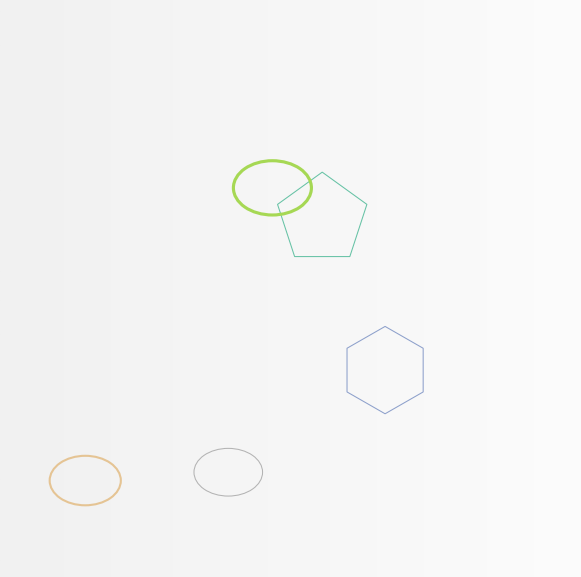[{"shape": "pentagon", "thickness": 0.5, "radius": 0.4, "center": [0.554, 0.62]}, {"shape": "hexagon", "thickness": 0.5, "radius": 0.38, "center": [0.663, 0.358]}, {"shape": "oval", "thickness": 1.5, "radius": 0.34, "center": [0.469, 0.674]}, {"shape": "oval", "thickness": 1, "radius": 0.31, "center": [0.147, 0.167]}, {"shape": "oval", "thickness": 0.5, "radius": 0.29, "center": [0.393, 0.181]}]